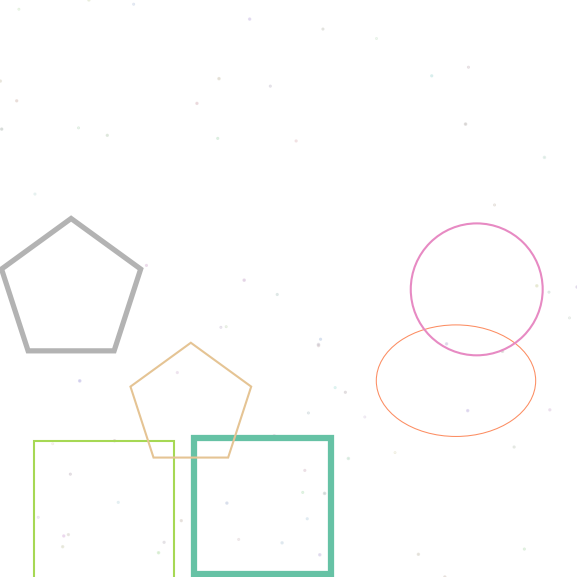[{"shape": "square", "thickness": 3, "radius": 0.59, "center": [0.455, 0.123]}, {"shape": "oval", "thickness": 0.5, "radius": 0.69, "center": [0.79, 0.34]}, {"shape": "circle", "thickness": 1, "radius": 0.57, "center": [0.825, 0.498]}, {"shape": "square", "thickness": 1, "radius": 0.61, "center": [0.18, 0.114]}, {"shape": "pentagon", "thickness": 1, "radius": 0.55, "center": [0.33, 0.296]}, {"shape": "pentagon", "thickness": 2.5, "radius": 0.63, "center": [0.123, 0.494]}]